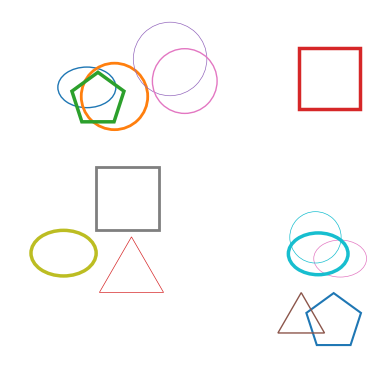[{"shape": "pentagon", "thickness": 1.5, "radius": 0.37, "center": [0.867, 0.164]}, {"shape": "oval", "thickness": 1, "radius": 0.38, "center": [0.226, 0.773]}, {"shape": "circle", "thickness": 2, "radius": 0.43, "center": [0.297, 0.75]}, {"shape": "pentagon", "thickness": 2.5, "radius": 0.36, "center": [0.254, 0.741]}, {"shape": "triangle", "thickness": 0.5, "radius": 0.48, "center": [0.342, 0.289]}, {"shape": "square", "thickness": 2.5, "radius": 0.39, "center": [0.855, 0.796]}, {"shape": "circle", "thickness": 0.5, "radius": 0.48, "center": [0.442, 0.847]}, {"shape": "triangle", "thickness": 1, "radius": 0.35, "center": [0.782, 0.17]}, {"shape": "circle", "thickness": 1, "radius": 0.42, "center": [0.48, 0.789]}, {"shape": "oval", "thickness": 0.5, "radius": 0.34, "center": [0.884, 0.328]}, {"shape": "square", "thickness": 2, "radius": 0.41, "center": [0.331, 0.485]}, {"shape": "oval", "thickness": 2.5, "radius": 0.42, "center": [0.165, 0.342]}, {"shape": "circle", "thickness": 0.5, "radius": 0.33, "center": [0.819, 0.384]}, {"shape": "oval", "thickness": 2.5, "radius": 0.39, "center": [0.826, 0.341]}]